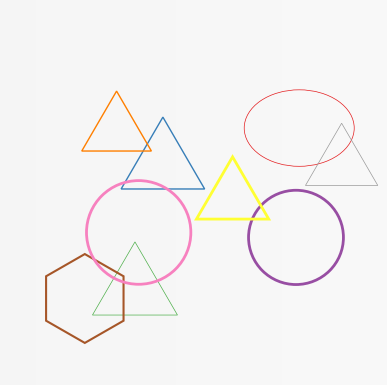[{"shape": "oval", "thickness": 0.5, "radius": 0.71, "center": [0.772, 0.667]}, {"shape": "triangle", "thickness": 1, "radius": 0.62, "center": [0.42, 0.571]}, {"shape": "triangle", "thickness": 0.5, "radius": 0.63, "center": [0.348, 0.245]}, {"shape": "circle", "thickness": 2, "radius": 0.61, "center": [0.764, 0.383]}, {"shape": "triangle", "thickness": 1, "radius": 0.52, "center": [0.301, 0.66]}, {"shape": "triangle", "thickness": 2, "radius": 0.54, "center": [0.6, 0.485]}, {"shape": "hexagon", "thickness": 1.5, "radius": 0.58, "center": [0.219, 0.225]}, {"shape": "circle", "thickness": 2, "radius": 0.67, "center": [0.358, 0.396]}, {"shape": "triangle", "thickness": 0.5, "radius": 0.54, "center": [0.882, 0.572]}]